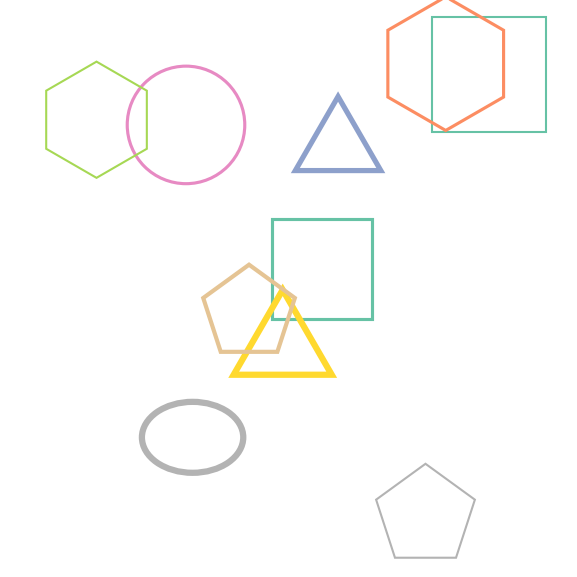[{"shape": "square", "thickness": 1, "radius": 0.5, "center": [0.847, 0.87]}, {"shape": "square", "thickness": 1.5, "radius": 0.43, "center": [0.558, 0.534]}, {"shape": "hexagon", "thickness": 1.5, "radius": 0.58, "center": [0.772, 0.889]}, {"shape": "triangle", "thickness": 2.5, "radius": 0.43, "center": [0.585, 0.747]}, {"shape": "circle", "thickness": 1.5, "radius": 0.51, "center": [0.322, 0.783]}, {"shape": "hexagon", "thickness": 1, "radius": 0.5, "center": [0.167, 0.792]}, {"shape": "triangle", "thickness": 3, "radius": 0.49, "center": [0.49, 0.399]}, {"shape": "pentagon", "thickness": 2, "radius": 0.42, "center": [0.431, 0.457]}, {"shape": "pentagon", "thickness": 1, "radius": 0.45, "center": [0.737, 0.106]}, {"shape": "oval", "thickness": 3, "radius": 0.44, "center": [0.333, 0.242]}]